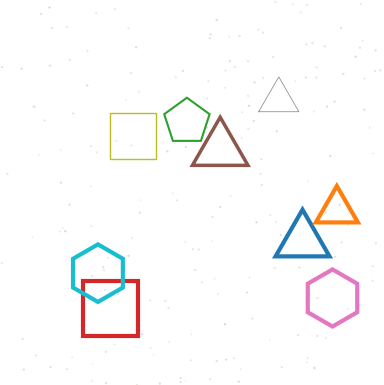[{"shape": "triangle", "thickness": 3, "radius": 0.4, "center": [0.786, 0.375]}, {"shape": "triangle", "thickness": 3, "radius": 0.32, "center": [0.875, 0.454]}, {"shape": "pentagon", "thickness": 1.5, "radius": 0.31, "center": [0.485, 0.684]}, {"shape": "square", "thickness": 3, "radius": 0.36, "center": [0.286, 0.2]}, {"shape": "triangle", "thickness": 2.5, "radius": 0.42, "center": [0.572, 0.612]}, {"shape": "hexagon", "thickness": 3, "radius": 0.37, "center": [0.864, 0.226]}, {"shape": "triangle", "thickness": 0.5, "radius": 0.3, "center": [0.724, 0.74]}, {"shape": "square", "thickness": 1, "radius": 0.3, "center": [0.346, 0.647]}, {"shape": "hexagon", "thickness": 3, "radius": 0.37, "center": [0.254, 0.291]}]